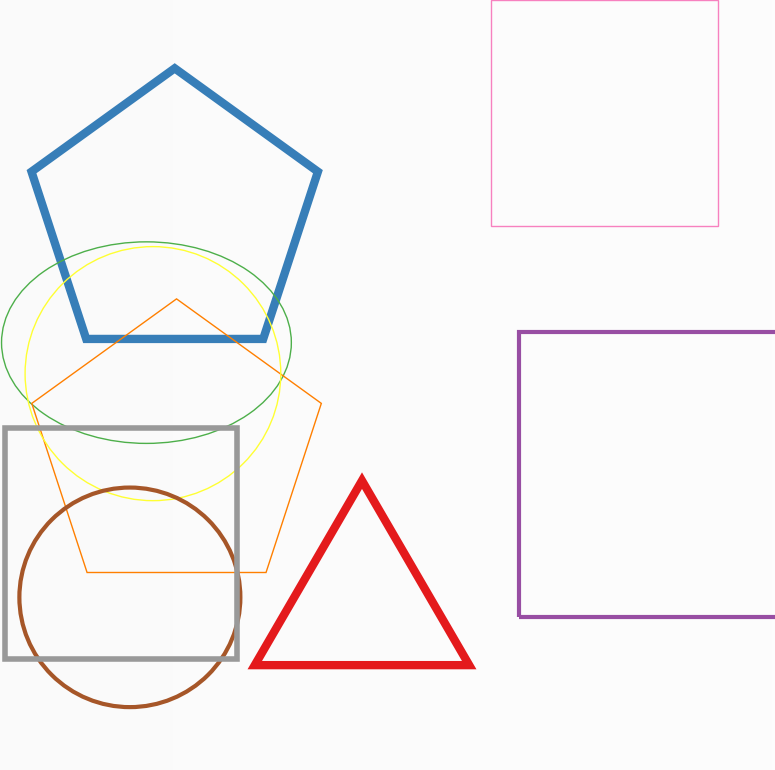[{"shape": "triangle", "thickness": 3, "radius": 0.8, "center": [0.467, 0.216]}, {"shape": "pentagon", "thickness": 3, "radius": 0.97, "center": [0.225, 0.717]}, {"shape": "oval", "thickness": 0.5, "radius": 0.93, "center": [0.189, 0.555]}, {"shape": "square", "thickness": 1.5, "radius": 0.93, "center": [0.855, 0.384]}, {"shape": "pentagon", "thickness": 0.5, "radius": 0.98, "center": [0.228, 0.415]}, {"shape": "circle", "thickness": 0.5, "radius": 0.82, "center": [0.197, 0.515]}, {"shape": "circle", "thickness": 1.5, "radius": 0.71, "center": [0.168, 0.224]}, {"shape": "square", "thickness": 0.5, "radius": 0.73, "center": [0.78, 0.854]}, {"shape": "square", "thickness": 2, "radius": 0.75, "center": [0.156, 0.294]}]